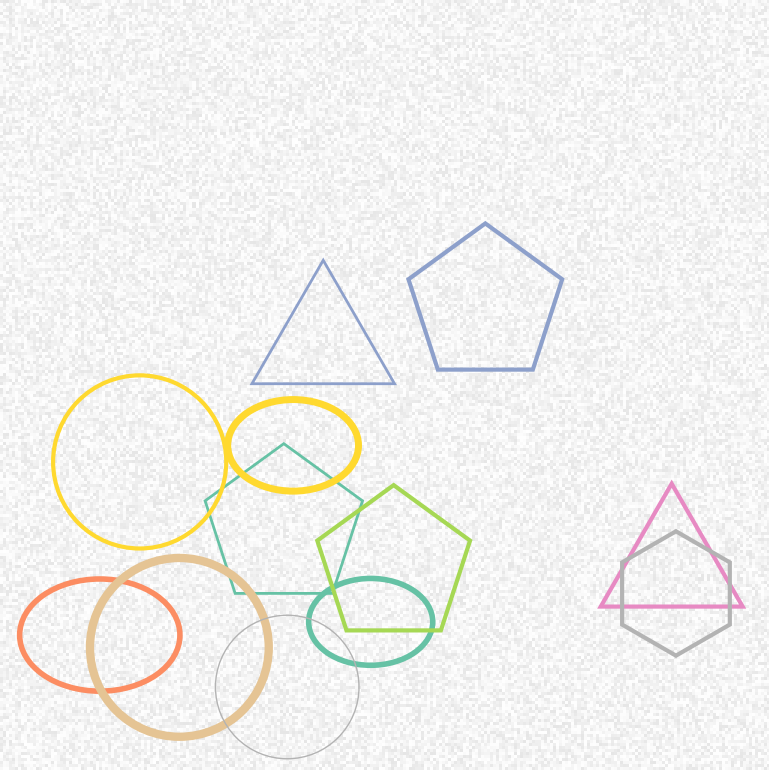[{"shape": "oval", "thickness": 2, "radius": 0.4, "center": [0.481, 0.192]}, {"shape": "pentagon", "thickness": 1, "radius": 0.54, "center": [0.369, 0.316]}, {"shape": "oval", "thickness": 2, "radius": 0.52, "center": [0.13, 0.175]}, {"shape": "pentagon", "thickness": 1.5, "radius": 0.52, "center": [0.63, 0.605]}, {"shape": "triangle", "thickness": 1, "radius": 0.53, "center": [0.42, 0.555]}, {"shape": "triangle", "thickness": 1.5, "radius": 0.53, "center": [0.872, 0.265]}, {"shape": "pentagon", "thickness": 1.5, "radius": 0.52, "center": [0.511, 0.266]}, {"shape": "circle", "thickness": 1.5, "radius": 0.56, "center": [0.181, 0.4]}, {"shape": "oval", "thickness": 2.5, "radius": 0.42, "center": [0.381, 0.422]}, {"shape": "circle", "thickness": 3, "radius": 0.58, "center": [0.233, 0.159]}, {"shape": "hexagon", "thickness": 1.5, "radius": 0.4, "center": [0.878, 0.229]}, {"shape": "circle", "thickness": 0.5, "radius": 0.47, "center": [0.373, 0.108]}]